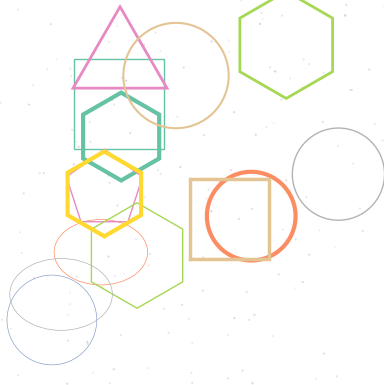[{"shape": "square", "thickness": 1, "radius": 0.59, "center": [0.309, 0.73]}, {"shape": "hexagon", "thickness": 3, "radius": 0.57, "center": [0.315, 0.645]}, {"shape": "oval", "thickness": 0.5, "radius": 0.61, "center": [0.262, 0.345]}, {"shape": "circle", "thickness": 3, "radius": 0.58, "center": [0.653, 0.439]}, {"shape": "circle", "thickness": 0.5, "radius": 0.58, "center": [0.135, 0.169]}, {"shape": "pentagon", "thickness": 1, "radius": 0.52, "center": [0.271, 0.508]}, {"shape": "triangle", "thickness": 2, "radius": 0.7, "center": [0.312, 0.841]}, {"shape": "hexagon", "thickness": 1, "radius": 0.68, "center": [0.356, 0.336]}, {"shape": "hexagon", "thickness": 2, "radius": 0.7, "center": [0.743, 0.883]}, {"shape": "hexagon", "thickness": 3, "radius": 0.55, "center": [0.271, 0.496]}, {"shape": "circle", "thickness": 1.5, "radius": 0.68, "center": [0.457, 0.804]}, {"shape": "square", "thickness": 2.5, "radius": 0.52, "center": [0.596, 0.431]}, {"shape": "circle", "thickness": 1, "radius": 0.6, "center": [0.879, 0.548]}, {"shape": "oval", "thickness": 0.5, "radius": 0.67, "center": [0.159, 0.235]}]